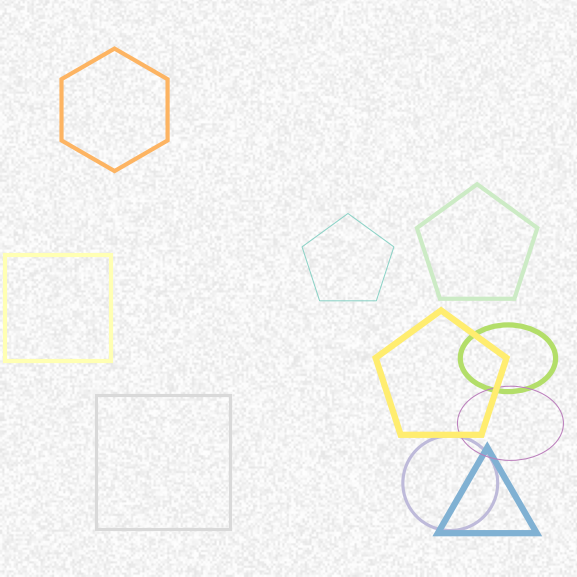[{"shape": "pentagon", "thickness": 0.5, "radius": 0.42, "center": [0.603, 0.546]}, {"shape": "square", "thickness": 2, "radius": 0.46, "center": [0.1, 0.466]}, {"shape": "circle", "thickness": 1.5, "radius": 0.41, "center": [0.78, 0.163]}, {"shape": "triangle", "thickness": 3, "radius": 0.49, "center": [0.844, 0.125]}, {"shape": "hexagon", "thickness": 2, "radius": 0.53, "center": [0.198, 0.809]}, {"shape": "oval", "thickness": 2.5, "radius": 0.41, "center": [0.88, 0.379]}, {"shape": "square", "thickness": 1.5, "radius": 0.58, "center": [0.282, 0.199]}, {"shape": "oval", "thickness": 0.5, "radius": 0.46, "center": [0.884, 0.266]}, {"shape": "pentagon", "thickness": 2, "radius": 0.55, "center": [0.826, 0.57]}, {"shape": "pentagon", "thickness": 3, "radius": 0.6, "center": [0.764, 0.343]}]